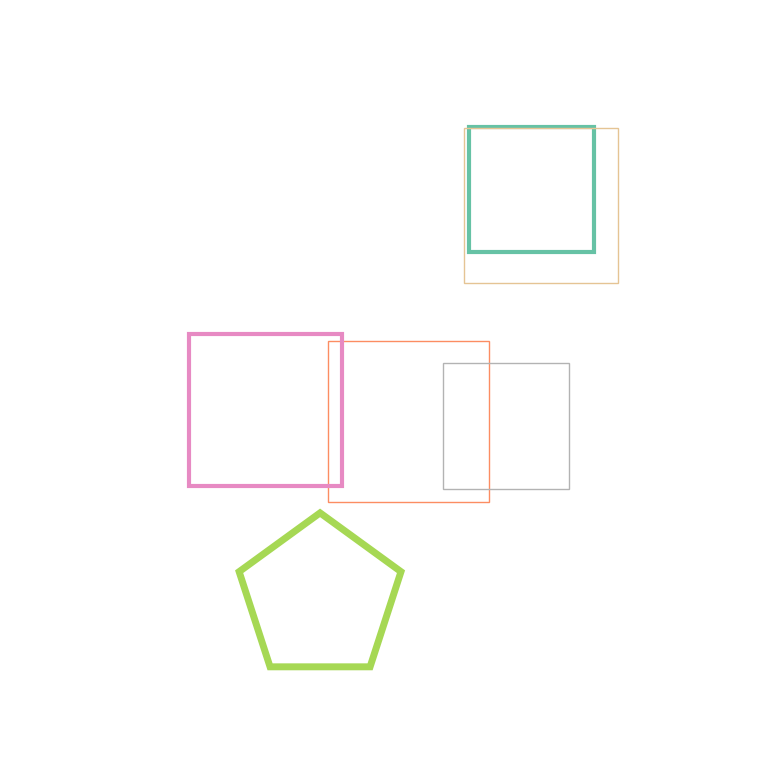[{"shape": "square", "thickness": 1.5, "radius": 0.41, "center": [0.69, 0.754]}, {"shape": "square", "thickness": 0.5, "radius": 0.52, "center": [0.531, 0.452]}, {"shape": "square", "thickness": 1.5, "radius": 0.49, "center": [0.345, 0.468]}, {"shape": "pentagon", "thickness": 2.5, "radius": 0.55, "center": [0.416, 0.223]}, {"shape": "square", "thickness": 0.5, "radius": 0.5, "center": [0.702, 0.733]}, {"shape": "square", "thickness": 0.5, "radius": 0.41, "center": [0.658, 0.447]}]